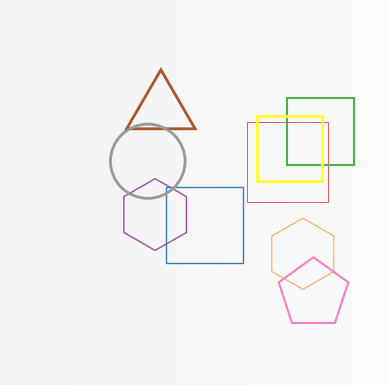[{"shape": "square", "thickness": 0.5, "radius": 0.52, "center": [0.742, 0.58]}, {"shape": "square", "thickness": 1, "radius": 0.49, "center": [0.528, 0.416]}, {"shape": "square", "thickness": 1.5, "radius": 0.44, "center": [0.827, 0.66]}, {"shape": "hexagon", "thickness": 1, "radius": 0.47, "center": [0.4, 0.443]}, {"shape": "hexagon", "thickness": 0.5, "radius": 0.46, "center": [0.782, 0.341]}, {"shape": "square", "thickness": 2, "radius": 0.42, "center": [0.747, 0.614]}, {"shape": "triangle", "thickness": 2, "radius": 0.51, "center": [0.415, 0.717]}, {"shape": "pentagon", "thickness": 1.5, "radius": 0.47, "center": [0.809, 0.237]}, {"shape": "circle", "thickness": 2, "radius": 0.48, "center": [0.381, 0.581]}]